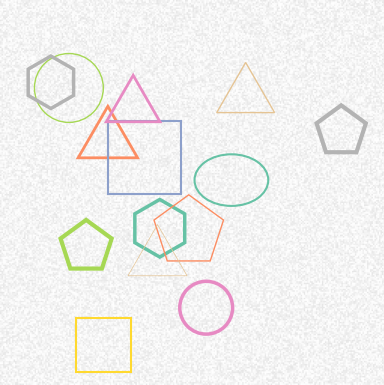[{"shape": "hexagon", "thickness": 2.5, "radius": 0.37, "center": [0.415, 0.407]}, {"shape": "oval", "thickness": 1.5, "radius": 0.48, "center": [0.601, 0.532]}, {"shape": "pentagon", "thickness": 1, "radius": 0.47, "center": [0.49, 0.399]}, {"shape": "triangle", "thickness": 2, "radius": 0.45, "center": [0.28, 0.635]}, {"shape": "square", "thickness": 1.5, "radius": 0.48, "center": [0.375, 0.591]}, {"shape": "triangle", "thickness": 2, "radius": 0.4, "center": [0.346, 0.724]}, {"shape": "circle", "thickness": 2.5, "radius": 0.34, "center": [0.536, 0.201]}, {"shape": "pentagon", "thickness": 3, "radius": 0.35, "center": [0.224, 0.359]}, {"shape": "circle", "thickness": 1, "radius": 0.45, "center": [0.179, 0.772]}, {"shape": "square", "thickness": 1.5, "radius": 0.35, "center": [0.269, 0.104]}, {"shape": "triangle", "thickness": 0.5, "radius": 0.44, "center": [0.409, 0.328]}, {"shape": "triangle", "thickness": 1, "radius": 0.43, "center": [0.638, 0.751]}, {"shape": "pentagon", "thickness": 3, "radius": 0.34, "center": [0.886, 0.659]}, {"shape": "hexagon", "thickness": 2.5, "radius": 0.34, "center": [0.132, 0.786]}]